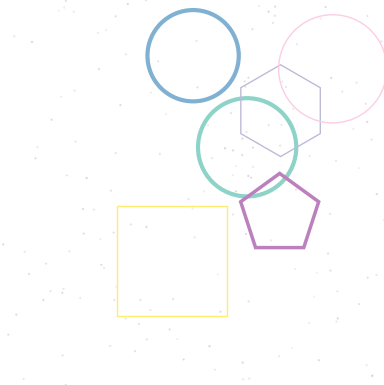[{"shape": "circle", "thickness": 3, "radius": 0.64, "center": [0.642, 0.617]}, {"shape": "hexagon", "thickness": 1, "radius": 0.6, "center": [0.729, 0.713]}, {"shape": "circle", "thickness": 3, "radius": 0.59, "center": [0.502, 0.855]}, {"shape": "circle", "thickness": 1, "radius": 0.7, "center": [0.864, 0.821]}, {"shape": "pentagon", "thickness": 2.5, "radius": 0.53, "center": [0.726, 0.443]}, {"shape": "square", "thickness": 1, "radius": 0.71, "center": [0.447, 0.322]}]